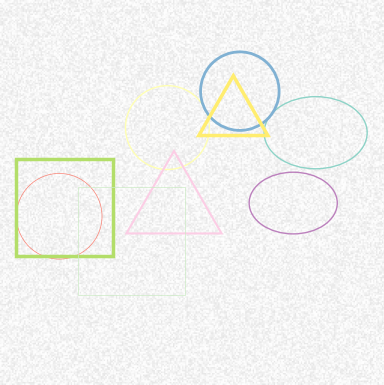[{"shape": "oval", "thickness": 1, "radius": 0.67, "center": [0.82, 0.655]}, {"shape": "circle", "thickness": 1, "radius": 0.54, "center": [0.435, 0.669]}, {"shape": "circle", "thickness": 0.5, "radius": 0.56, "center": [0.154, 0.438]}, {"shape": "circle", "thickness": 2, "radius": 0.51, "center": [0.623, 0.763]}, {"shape": "square", "thickness": 2.5, "radius": 0.63, "center": [0.168, 0.46]}, {"shape": "triangle", "thickness": 1.5, "radius": 0.71, "center": [0.452, 0.465]}, {"shape": "oval", "thickness": 1, "radius": 0.57, "center": [0.762, 0.473]}, {"shape": "square", "thickness": 0.5, "radius": 0.7, "center": [0.341, 0.373]}, {"shape": "triangle", "thickness": 2.5, "radius": 0.52, "center": [0.606, 0.7]}]